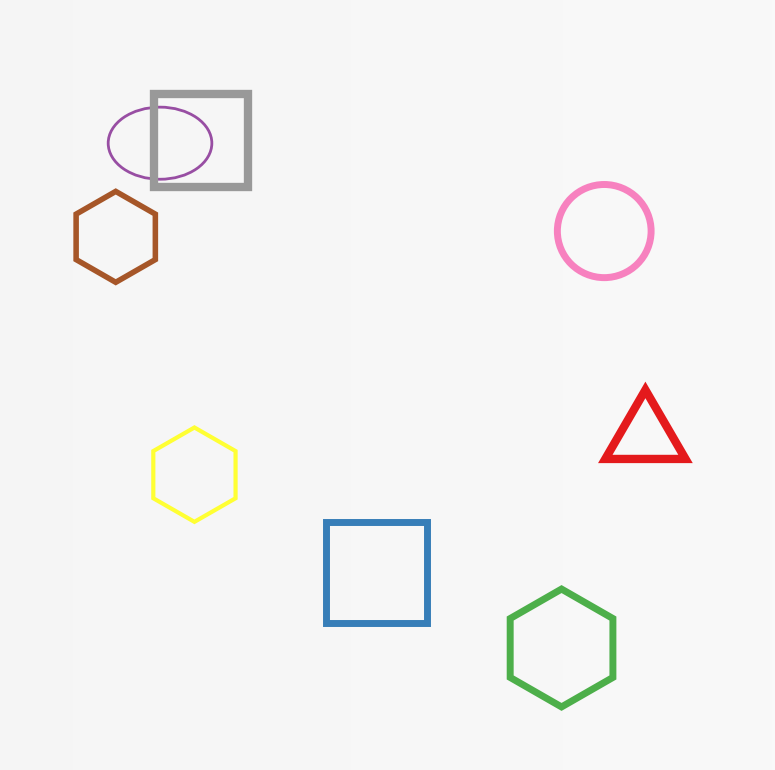[{"shape": "triangle", "thickness": 3, "radius": 0.3, "center": [0.833, 0.434]}, {"shape": "square", "thickness": 2.5, "radius": 0.33, "center": [0.486, 0.256]}, {"shape": "hexagon", "thickness": 2.5, "radius": 0.38, "center": [0.725, 0.158]}, {"shape": "oval", "thickness": 1, "radius": 0.33, "center": [0.206, 0.814]}, {"shape": "hexagon", "thickness": 1.5, "radius": 0.31, "center": [0.251, 0.384]}, {"shape": "hexagon", "thickness": 2, "radius": 0.3, "center": [0.149, 0.692]}, {"shape": "circle", "thickness": 2.5, "radius": 0.3, "center": [0.78, 0.7]}, {"shape": "square", "thickness": 3, "radius": 0.3, "center": [0.259, 0.817]}]